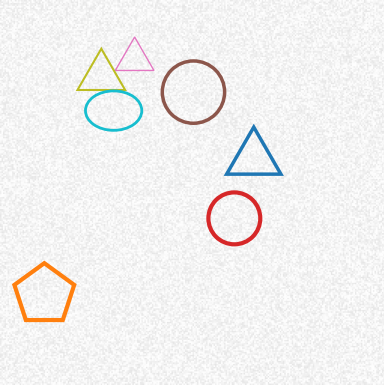[{"shape": "triangle", "thickness": 2.5, "radius": 0.41, "center": [0.659, 0.588]}, {"shape": "pentagon", "thickness": 3, "radius": 0.41, "center": [0.115, 0.235]}, {"shape": "circle", "thickness": 3, "radius": 0.34, "center": [0.609, 0.433]}, {"shape": "circle", "thickness": 2.5, "radius": 0.4, "center": [0.503, 0.761]}, {"shape": "triangle", "thickness": 1, "radius": 0.29, "center": [0.35, 0.846]}, {"shape": "triangle", "thickness": 1.5, "radius": 0.36, "center": [0.263, 0.802]}, {"shape": "oval", "thickness": 2, "radius": 0.37, "center": [0.295, 0.713]}]